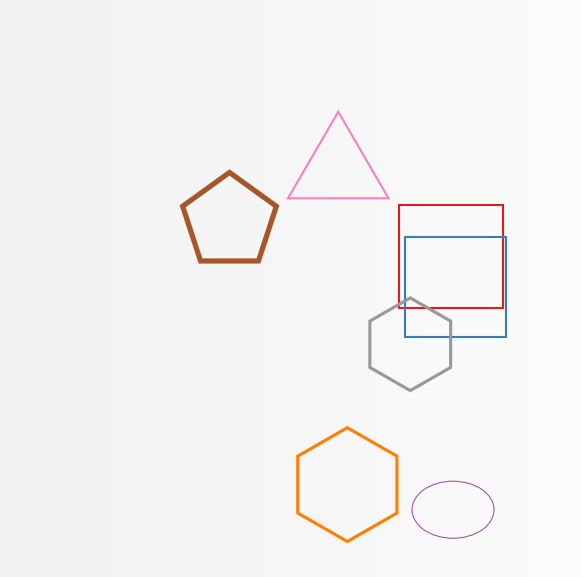[{"shape": "square", "thickness": 1, "radius": 0.45, "center": [0.776, 0.555]}, {"shape": "square", "thickness": 1, "radius": 0.43, "center": [0.784, 0.502]}, {"shape": "oval", "thickness": 0.5, "radius": 0.35, "center": [0.779, 0.117]}, {"shape": "hexagon", "thickness": 1.5, "radius": 0.49, "center": [0.598, 0.16]}, {"shape": "pentagon", "thickness": 2.5, "radius": 0.42, "center": [0.395, 0.616]}, {"shape": "triangle", "thickness": 1, "radius": 0.5, "center": [0.582, 0.706]}, {"shape": "hexagon", "thickness": 1.5, "radius": 0.4, "center": [0.706, 0.403]}]